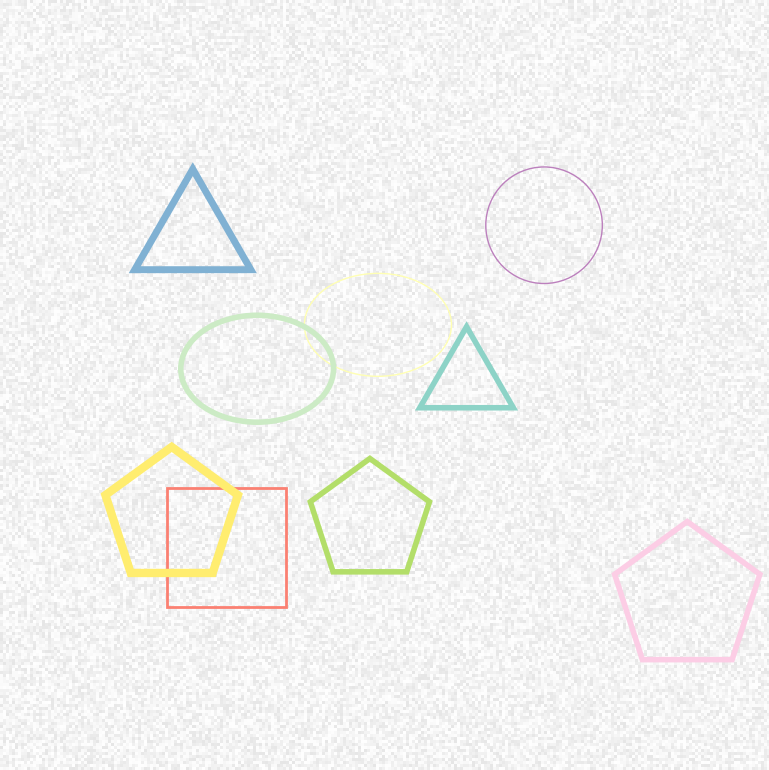[{"shape": "triangle", "thickness": 2, "radius": 0.35, "center": [0.606, 0.506]}, {"shape": "oval", "thickness": 0.5, "radius": 0.48, "center": [0.491, 0.578]}, {"shape": "square", "thickness": 1, "radius": 0.39, "center": [0.294, 0.288]}, {"shape": "triangle", "thickness": 2.5, "radius": 0.44, "center": [0.25, 0.693]}, {"shape": "pentagon", "thickness": 2, "radius": 0.41, "center": [0.48, 0.323]}, {"shape": "pentagon", "thickness": 2, "radius": 0.5, "center": [0.893, 0.224]}, {"shape": "circle", "thickness": 0.5, "radius": 0.38, "center": [0.707, 0.707]}, {"shape": "oval", "thickness": 2, "radius": 0.5, "center": [0.334, 0.521]}, {"shape": "pentagon", "thickness": 3, "radius": 0.45, "center": [0.223, 0.329]}]